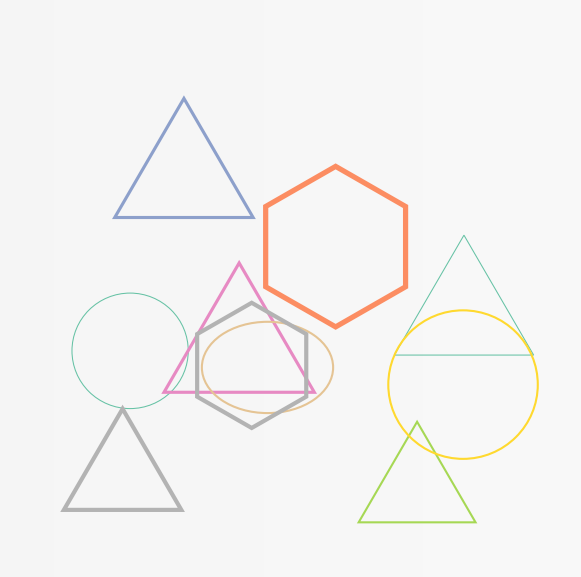[{"shape": "triangle", "thickness": 0.5, "radius": 0.69, "center": [0.798, 0.454]}, {"shape": "circle", "thickness": 0.5, "radius": 0.5, "center": [0.224, 0.392]}, {"shape": "hexagon", "thickness": 2.5, "radius": 0.69, "center": [0.577, 0.572]}, {"shape": "triangle", "thickness": 1.5, "radius": 0.69, "center": [0.316, 0.691]}, {"shape": "triangle", "thickness": 1.5, "radius": 0.75, "center": [0.411, 0.395]}, {"shape": "triangle", "thickness": 1, "radius": 0.58, "center": [0.718, 0.153]}, {"shape": "circle", "thickness": 1, "radius": 0.64, "center": [0.797, 0.333]}, {"shape": "oval", "thickness": 1, "radius": 0.56, "center": [0.46, 0.363]}, {"shape": "triangle", "thickness": 2, "radius": 0.58, "center": [0.211, 0.175]}, {"shape": "hexagon", "thickness": 2, "radius": 0.54, "center": [0.433, 0.366]}]